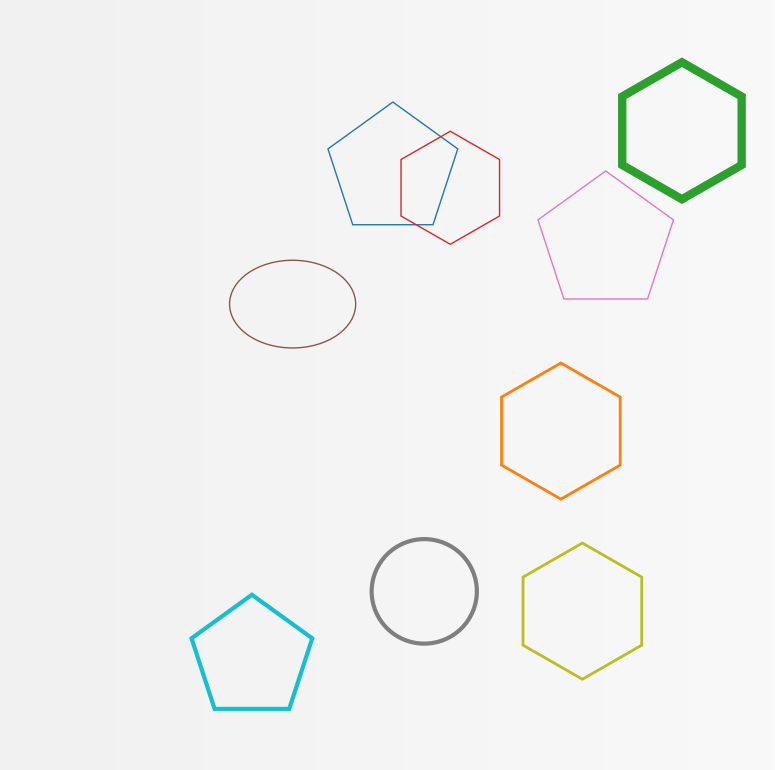[{"shape": "pentagon", "thickness": 0.5, "radius": 0.44, "center": [0.507, 0.779]}, {"shape": "hexagon", "thickness": 1, "radius": 0.44, "center": [0.724, 0.44]}, {"shape": "hexagon", "thickness": 3, "radius": 0.44, "center": [0.88, 0.83]}, {"shape": "hexagon", "thickness": 0.5, "radius": 0.37, "center": [0.581, 0.756]}, {"shape": "oval", "thickness": 0.5, "radius": 0.41, "center": [0.378, 0.605]}, {"shape": "pentagon", "thickness": 0.5, "radius": 0.46, "center": [0.782, 0.686]}, {"shape": "circle", "thickness": 1.5, "radius": 0.34, "center": [0.547, 0.232]}, {"shape": "hexagon", "thickness": 1, "radius": 0.44, "center": [0.751, 0.206]}, {"shape": "pentagon", "thickness": 1.5, "radius": 0.41, "center": [0.325, 0.146]}]